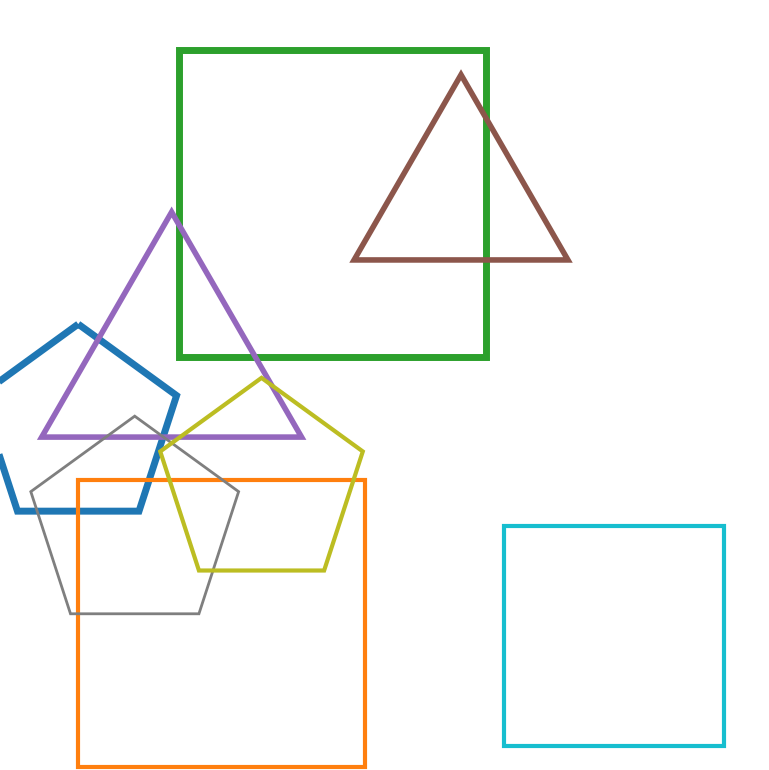[{"shape": "pentagon", "thickness": 2.5, "radius": 0.67, "center": [0.102, 0.445]}, {"shape": "square", "thickness": 1.5, "radius": 0.93, "center": [0.287, 0.191]}, {"shape": "square", "thickness": 2.5, "radius": 1.0, "center": [0.432, 0.736]}, {"shape": "triangle", "thickness": 2, "radius": 0.97, "center": [0.223, 0.53]}, {"shape": "triangle", "thickness": 2, "radius": 0.8, "center": [0.599, 0.743]}, {"shape": "pentagon", "thickness": 1, "radius": 0.71, "center": [0.175, 0.318]}, {"shape": "pentagon", "thickness": 1.5, "radius": 0.69, "center": [0.34, 0.371]}, {"shape": "square", "thickness": 1.5, "radius": 0.71, "center": [0.797, 0.174]}]